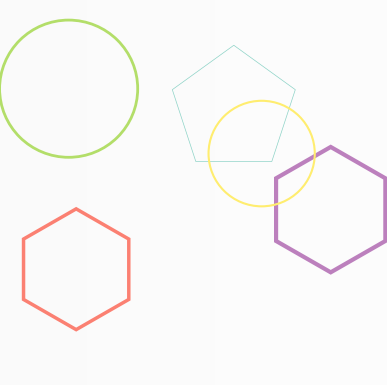[{"shape": "pentagon", "thickness": 0.5, "radius": 0.83, "center": [0.603, 0.716]}, {"shape": "hexagon", "thickness": 2.5, "radius": 0.78, "center": [0.197, 0.301]}, {"shape": "circle", "thickness": 2, "radius": 0.89, "center": [0.177, 0.77]}, {"shape": "hexagon", "thickness": 3, "radius": 0.81, "center": [0.853, 0.455]}, {"shape": "circle", "thickness": 1.5, "radius": 0.69, "center": [0.675, 0.601]}]